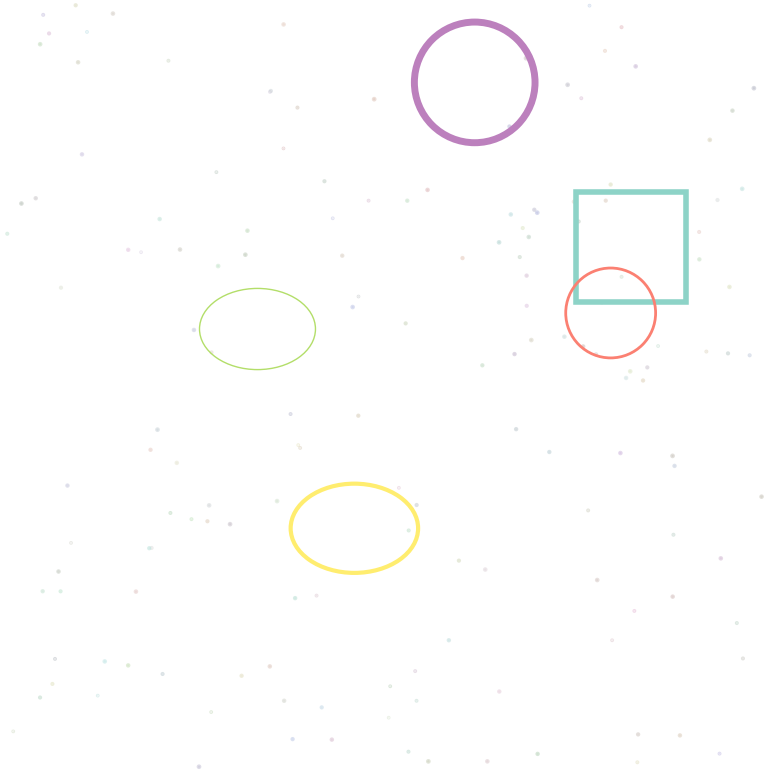[{"shape": "square", "thickness": 2, "radius": 0.36, "center": [0.819, 0.679]}, {"shape": "circle", "thickness": 1, "radius": 0.29, "center": [0.793, 0.594]}, {"shape": "oval", "thickness": 0.5, "radius": 0.38, "center": [0.334, 0.573]}, {"shape": "circle", "thickness": 2.5, "radius": 0.39, "center": [0.617, 0.893]}, {"shape": "oval", "thickness": 1.5, "radius": 0.41, "center": [0.46, 0.314]}]